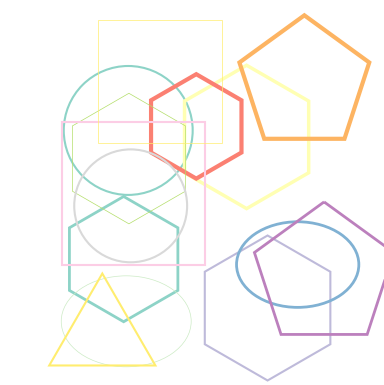[{"shape": "circle", "thickness": 1.5, "radius": 0.84, "center": [0.333, 0.661]}, {"shape": "hexagon", "thickness": 2, "radius": 0.81, "center": [0.321, 0.327]}, {"shape": "hexagon", "thickness": 2.5, "radius": 0.93, "center": [0.641, 0.644]}, {"shape": "hexagon", "thickness": 1.5, "radius": 0.94, "center": [0.695, 0.2]}, {"shape": "hexagon", "thickness": 3, "radius": 0.68, "center": [0.51, 0.672]}, {"shape": "oval", "thickness": 2, "radius": 0.79, "center": [0.773, 0.313]}, {"shape": "pentagon", "thickness": 3, "radius": 0.89, "center": [0.791, 0.783]}, {"shape": "hexagon", "thickness": 0.5, "radius": 0.85, "center": [0.335, 0.588]}, {"shape": "square", "thickness": 1.5, "radius": 0.93, "center": [0.347, 0.496]}, {"shape": "circle", "thickness": 1.5, "radius": 0.73, "center": [0.339, 0.465]}, {"shape": "pentagon", "thickness": 2, "radius": 0.95, "center": [0.842, 0.285]}, {"shape": "oval", "thickness": 0.5, "radius": 0.84, "center": [0.328, 0.165]}, {"shape": "triangle", "thickness": 1.5, "radius": 0.8, "center": [0.266, 0.13]}, {"shape": "square", "thickness": 0.5, "radius": 0.8, "center": [0.416, 0.788]}]